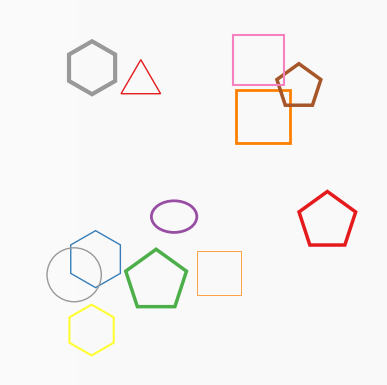[{"shape": "triangle", "thickness": 1, "radius": 0.29, "center": [0.363, 0.786]}, {"shape": "pentagon", "thickness": 2.5, "radius": 0.38, "center": [0.845, 0.426]}, {"shape": "hexagon", "thickness": 1, "radius": 0.37, "center": [0.247, 0.327]}, {"shape": "pentagon", "thickness": 2.5, "radius": 0.41, "center": [0.403, 0.27]}, {"shape": "oval", "thickness": 2, "radius": 0.29, "center": [0.449, 0.437]}, {"shape": "square", "thickness": 0.5, "radius": 0.29, "center": [0.566, 0.29]}, {"shape": "square", "thickness": 2, "radius": 0.35, "center": [0.679, 0.697]}, {"shape": "hexagon", "thickness": 1.5, "radius": 0.33, "center": [0.236, 0.143]}, {"shape": "pentagon", "thickness": 2.5, "radius": 0.3, "center": [0.771, 0.775]}, {"shape": "square", "thickness": 1.5, "radius": 0.33, "center": [0.668, 0.843]}, {"shape": "circle", "thickness": 1, "radius": 0.35, "center": [0.191, 0.286]}, {"shape": "hexagon", "thickness": 3, "radius": 0.34, "center": [0.238, 0.824]}]